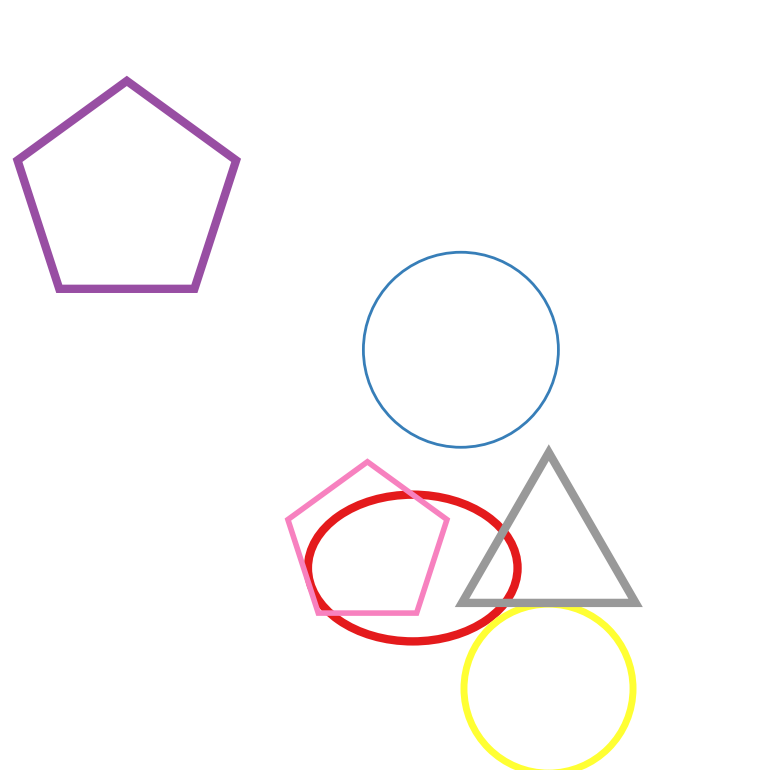[{"shape": "oval", "thickness": 3, "radius": 0.68, "center": [0.536, 0.262]}, {"shape": "circle", "thickness": 1, "radius": 0.63, "center": [0.599, 0.546]}, {"shape": "pentagon", "thickness": 3, "radius": 0.75, "center": [0.165, 0.746]}, {"shape": "circle", "thickness": 2.5, "radius": 0.55, "center": [0.712, 0.106]}, {"shape": "pentagon", "thickness": 2, "radius": 0.54, "center": [0.477, 0.292]}, {"shape": "triangle", "thickness": 3, "radius": 0.65, "center": [0.713, 0.282]}]